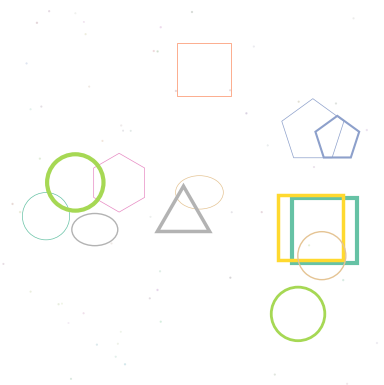[{"shape": "square", "thickness": 3, "radius": 0.42, "center": [0.842, 0.402]}, {"shape": "circle", "thickness": 0.5, "radius": 0.31, "center": [0.119, 0.438]}, {"shape": "square", "thickness": 0.5, "radius": 0.35, "center": [0.529, 0.819]}, {"shape": "pentagon", "thickness": 0.5, "radius": 0.42, "center": [0.813, 0.659]}, {"shape": "pentagon", "thickness": 1.5, "radius": 0.3, "center": [0.876, 0.639]}, {"shape": "hexagon", "thickness": 0.5, "radius": 0.38, "center": [0.309, 0.525]}, {"shape": "circle", "thickness": 2, "radius": 0.35, "center": [0.774, 0.185]}, {"shape": "circle", "thickness": 3, "radius": 0.37, "center": [0.196, 0.526]}, {"shape": "square", "thickness": 2.5, "radius": 0.42, "center": [0.807, 0.409]}, {"shape": "oval", "thickness": 0.5, "radius": 0.31, "center": [0.518, 0.5]}, {"shape": "circle", "thickness": 1, "radius": 0.31, "center": [0.836, 0.336]}, {"shape": "triangle", "thickness": 2.5, "radius": 0.39, "center": [0.477, 0.438]}, {"shape": "oval", "thickness": 1, "radius": 0.3, "center": [0.246, 0.404]}]